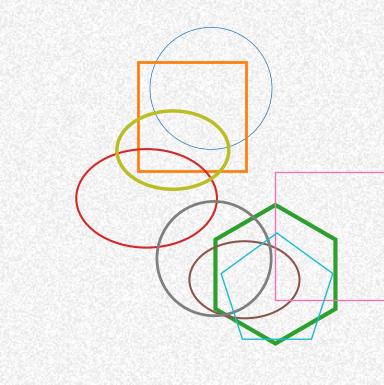[{"shape": "circle", "thickness": 0.5, "radius": 0.79, "center": [0.548, 0.77]}, {"shape": "square", "thickness": 2, "radius": 0.71, "center": [0.499, 0.698]}, {"shape": "hexagon", "thickness": 3, "radius": 0.9, "center": [0.715, 0.288]}, {"shape": "oval", "thickness": 1.5, "radius": 0.91, "center": [0.381, 0.485]}, {"shape": "oval", "thickness": 1.5, "radius": 0.71, "center": [0.635, 0.273]}, {"shape": "square", "thickness": 1, "radius": 0.83, "center": [0.88, 0.387]}, {"shape": "circle", "thickness": 2, "radius": 0.74, "center": [0.556, 0.328]}, {"shape": "oval", "thickness": 2.5, "radius": 0.73, "center": [0.449, 0.61]}, {"shape": "pentagon", "thickness": 1, "radius": 0.76, "center": [0.719, 0.242]}]